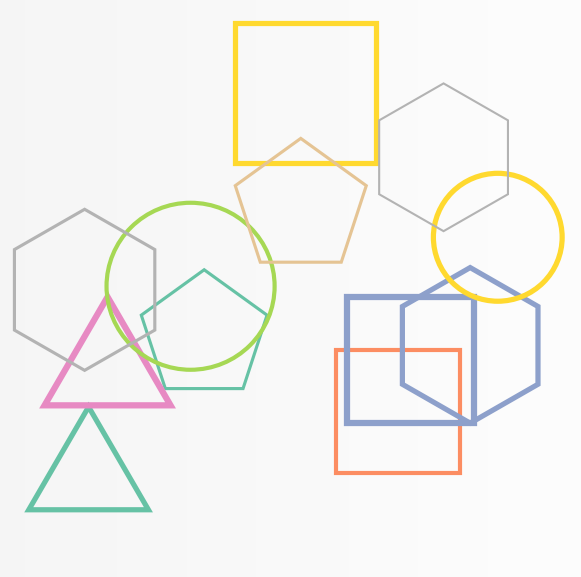[{"shape": "pentagon", "thickness": 1.5, "radius": 0.57, "center": [0.351, 0.418]}, {"shape": "triangle", "thickness": 2.5, "radius": 0.59, "center": [0.152, 0.176]}, {"shape": "square", "thickness": 2, "radius": 0.53, "center": [0.685, 0.287]}, {"shape": "hexagon", "thickness": 2.5, "radius": 0.67, "center": [0.809, 0.401]}, {"shape": "square", "thickness": 3, "radius": 0.54, "center": [0.707, 0.376]}, {"shape": "triangle", "thickness": 3, "radius": 0.63, "center": [0.185, 0.36]}, {"shape": "circle", "thickness": 2, "radius": 0.72, "center": [0.328, 0.503]}, {"shape": "circle", "thickness": 2.5, "radius": 0.55, "center": [0.856, 0.588]}, {"shape": "square", "thickness": 2.5, "radius": 0.61, "center": [0.525, 0.838]}, {"shape": "pentagon", "thickness": 1.5, "radius": 0.59, "center": [0.517, 0.641]}, {"shape": "hexagon", "thickness": 1.5, "radius": 0.7, "center": [0.146, 0.497]}, {"shape": "hexagon", "thickness": 1, "radius": 0.64, "center": [0.763, 0.727]}]